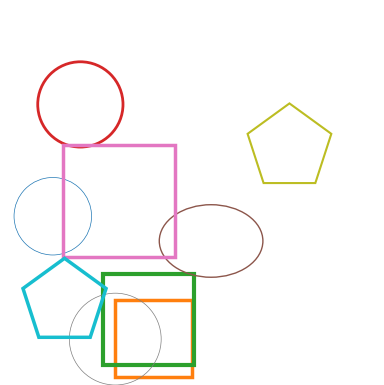[{"shape": "circle", "thickness": 0.5, "radius": 0.5, "center": [0.137, 0.438]}, {"shape": "square", "thickness": 2.5, "radius": 0.5, "center": [0.398, 0.121]}, {"shape": "square", "thickness": 3, "radius": 0.59, "center": [0.385, 0.169]}, {"shape": "circle", "thickness": 2, "radius": 0.55, "center": [0.209, 0.729]}, {"shape": "oval", "thickness": 1, "radius": 0.67, "center": [0.548, 0.374]}, {"shape": "square", "thickness": 2.5, "radius": 0.73, "center": [0.309, 0.479]}, {"shape": "circle", "thickness": 0.5, "radius": 0.6, "center": [0.299, 0.119]}, {"shape": "pentagon", "thickness": 1.5, "radius": 0.57, "center": [0.752, 0.617]}, {"shape": "pentagon", "thickness": 2.5, "radius": 0.57, "center": [0.168, 0.216]}]